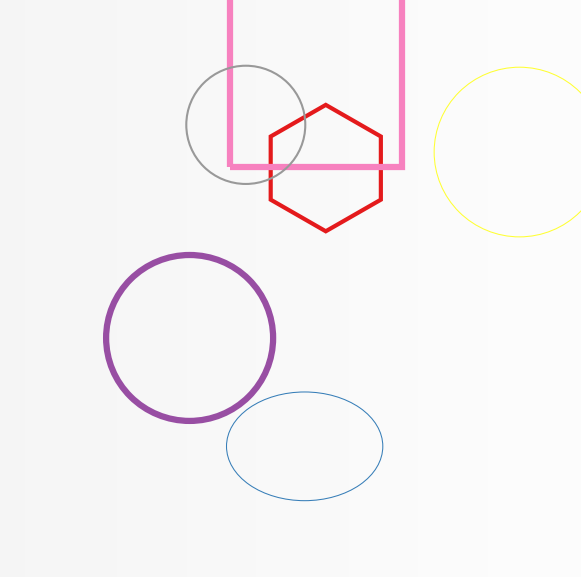[{"shape": "hexagon", "thickness": 2, "radius": 0.55, "center": [0.56, 0.708]}, {"shape": "oval", "thickness": 0.5, "radius": 0.67, "center": [0.524, 0.226]}, {"shape": "circle", "thickness": 3, "radius": 0.72, "center": [0.326, 0.414]}, {"shape": "circle", "thickness": 0.5, "radius": 0.73, "center": [0.894, 0.736]}, {"shape": "square", "thickness": 3, "radius": 0.74, "center": [0.544, 0.858]}, {"shape": "circle", "thickness": 1, "radius": 0.51, "center": [0.423, 0.783]}]